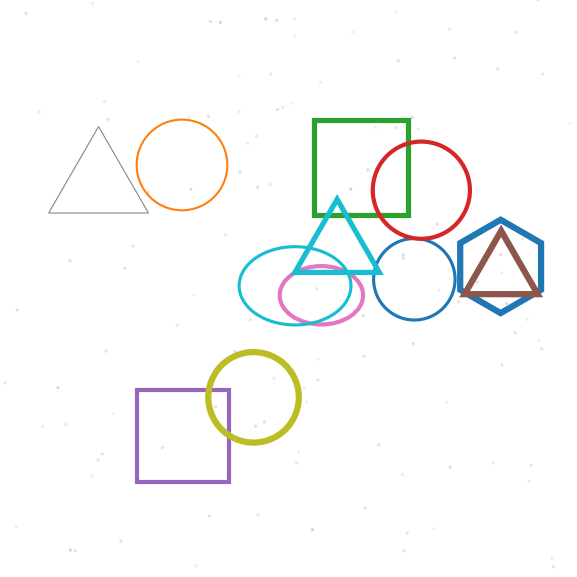[{"shape": "circle", "thickness": 1.5, "radius": 0.35, "center": [0.717, 0.516]}, {"shape": "hexagon", "thickness": 3, "radius": 0.4, "center": [0.867, 0.538]}, {"shape": "circle", "thickness": 1, "radius": 0.39, "center": [0.315, 0.714]}, {"shape": "square", "thickness": 2.5, "radius": 0.41, "center": [0.625, 0.709]}, {"shape": "circle", "thickness": 2, "radius": 0.42, "center": [0.73, 0.67]}, {"shape": "square", "thickness": 2, "radius": 0.4, "center": [0.316, 0.245]}, {"shape": "triangle", "thickness": 3, "radius": 0.37, "center": [0.868, 0.526]}, {"shape": "oval", "thickness": 2, "radius": 0.36, "center": [0.557, 0.488]}, {"shape": "triangle", "thickness": 0.5, "radius": 0.5, "center": [0.171, 0.68]}, {"shape": "circle", "thickness": 3, "radius": 0.39, "center": [0.439, 0.311]}, {"shape": "oval", "thickness": 1.5, "radius": 0.48, "center": [0.511, 0.504]}, {"shape": "triangle", "thickness": 2.5, "radius": 0.42, "center": [0.584, 0.57]}]